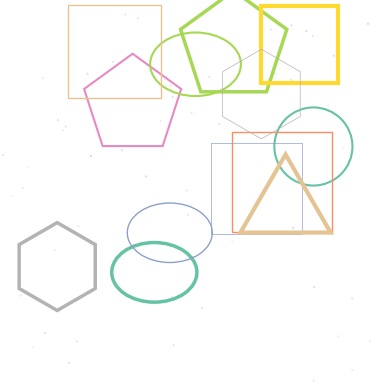[{"shape": "circle", "thickness": 1.5, "radius": 0.51, "center": [0.814, 0.619]}, {"shape": "oval", "thickness": 2.5, "radius": 0.55, "center": [0.401, 0.293]}, {"shape": "square", "thickness": 1, "radius": 0.65, "center": [0.733, 0.528]}, {"shape": "oval", "thickness": 1, "radius": 0.55, "center": [0.441, 0.395]}, {"shape": "square", "thickness": 0.5, "radius": 0.59, "center": [0.667, 0.51]}, {"shape": "pentagon", "thickness": 1.5, "radius": 0.66, "center": [0.345, 0.728]}, {"shape": "oval", "thickness": 1.5, "radius": 0.59, "center": [0.508, 0.833]}, {"shape": "pentagon", "thickness": 2.5, "radius": 0.73, "center": [0.607, 0.879]}, {"shape": "square", "thickness": 3, "radius": 0.5, "center": [0.778, 0.885]}, {"shape": "triangle", "thickness": 3, "radius": 0.68, "center": [0.742, 0.464]}, {"shape": "square", "thickness": 1, "radius": 0.6, "center": [0.297, 0.865]}, {"shape": "hexagon", "thickness": 2.5, "radius": 0.57, "center": [0.149, 0.308]}, {"shape": "hexagon", "thickness": 0.5, "radius": 0.58, "center": [0.679, 0.756]}]